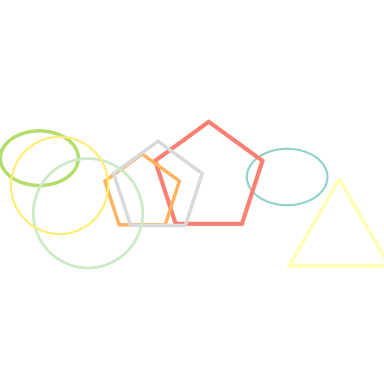[{"shape": "oval", "thickness": 1.5, "radius": 0.52, "center": [0.746, 0.54]}, {"shape": "triangle", "thickness": 2.5, "radius": 0.75, "center": [0.881, 0.385]}, {"shape": "pentagon", "thickness": 3, "radius": 0.73, "center": [0.542, 0.537]}, {"shape": "pentagon", "thickness": 2.5, "radius": 0.51, "center": [0.369, 0.498]}, {"shape": "oval", "thickness": 2.5, "radius": 0.51, "center": [0.102, 0.589]}, {"shape": "pentagon", "thickness": 2.5, "radius": 0.6, "center": [0.41, 0.512]}, {"shape": "circle", "thickness": 2, "radius": 0.71, "center": [0.229, 0.446]}, {"shape": "circle", "thickness": 1.5, "radius": 0.63, "center": [0.155, 0.518]}]